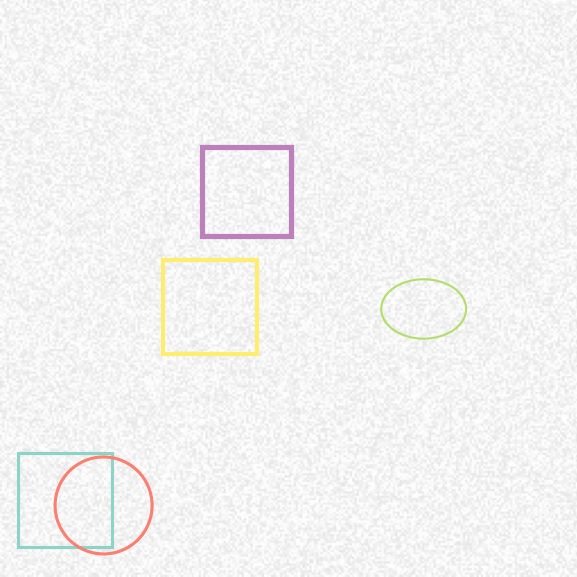[{"shape": "square", "thickness": 1.5, "radius": 0.41, "center": [0.113, 0.134]}, {"shape": "circle", "thickness": 1.5, "radius": 0.42, "center": [0.179, 0.124]}, {"shape": "oval", "thickness": 1, "radius": 0.37, "center": [0.734, 0.464]}, {"shape": "square", "thickness": 2.5, "radius": 0.39, "center": [0.427, 0.668]}, {"shape": "square", "thickness": 2, "radius": 0.41, "center": [0.364, 0.468]}]